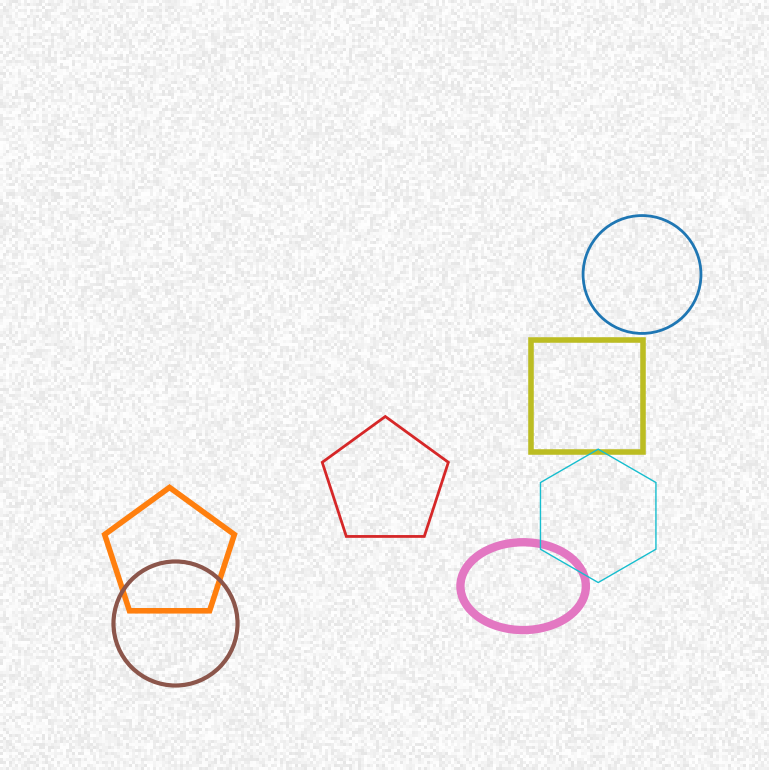[{"shape": "circle", "thickness": 1, "radius": 0.38, "center": [0.834, 0.644]}, {"shape": "pentagon", "thickness": 2, "radius": 0.44, "center": [0.22, 0.278]}, {"shape": "pentagon", "thickness": 1, "radius": 0.43, "center": [0.5, 0.373]}, {"shape": "circle", "thickness": 1.5, "radius": 0.4, "center": [0.228, 0.19]}, {"shape": "oval", "thickness": 3, "radius": 0.41, "center": [0.679, 0.239]}, {"shape": "square", "thickness": 2, "radius": 0.36, "center": [0.762, 0.486]}, {"shape": "hexagon", "thickness": 0.5, "radius": 0.43, "center": [0.777, 0.33]}]